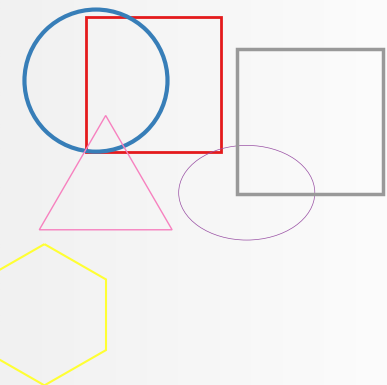[{"shape": "square", "thickness": 2, "radius": 0.87, "center": [0.395, 0.78]}, {"shape": "circle", "thickness": 3, "radius": 0.92, "center": [0.248, 0.791]}, {"shape": "oval", "thickness": 0.5, "radius": 0.88, "center": [0.637, 0.499]}, {"shape": "hexagon", "thickness": 1.5, "radius": 0.92, "center": [0.115, 0.182]}, {"shape": "triangle", "thickness": 1, "radius": 0.99, "center": [0.273, 0.502]}, {"shape": "square", "thickness": 2.5, "radius": 0.94, "center": [0.8, 0.684]}]